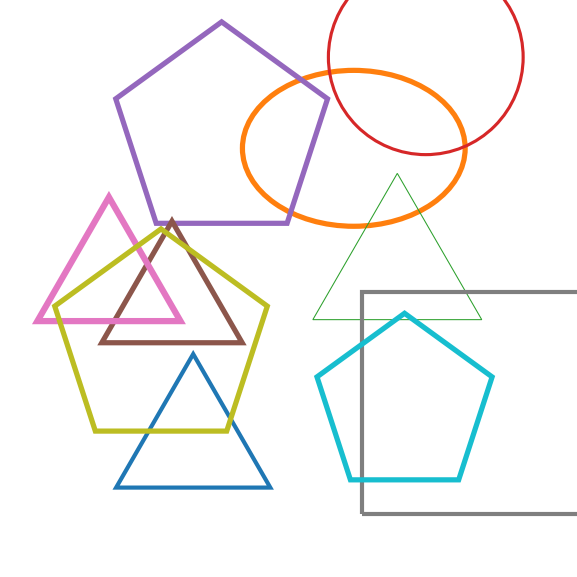[{"shape": "triangle", "thickness": 2, "radius": 0.77, "center": [0.335, 0.232]}, {"shape": "oval", "thickness": 2.5, "radius": 0.96, "center": [0.613, 0.742]}, {"shape": "triangle", "thickness": 0.5, "radius": 0.84, "center": [0.688, 0.53]}, {"shape": "circle", "thickness": 1.5, "radius": 0.84, "center": [0.737, 0.9]}, {"shape": "pentagon", "thickness": 2.5, "radius": 0.96, "center": [0.384, 0.768]}, {"shape": "triangle", "thickness": 2.5, "radius": 0.7, "center": [0.298, 0.476]}, {"shape": "triangle", "thickness": 3, "radius": 0.72, "center": [0.189, 0.515]}, {"shape": "square", "thickness": 2, "radius": 0.96, "center": [0.819, 0.301]}, {"shape": "pentagon", "thickness": 2.5, "radius": 0.97, "center": [0.279, 0.409]}, {"shape": "pentagon", "thickness": 2.5, "radius": 0.8, "center": [0.701, 0.297]}]